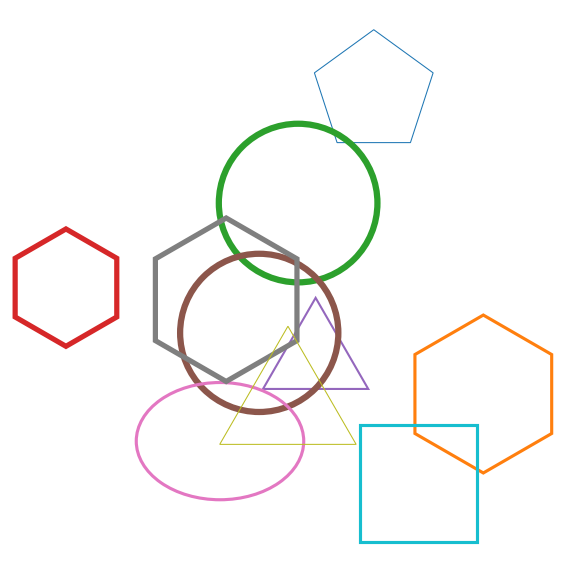[{"shape": "pentagon", "thickness": 0.5, "radius": 0.54, "center": [0.647, 0.84]}, {"shape": "hexagon", "thickness": 1.5, "radius": 0.68, "center": [0.837, 0.317]}, {"shape": "circle", "thickness": 3, "radius": 0.69, "center": [0.516, 0.648]}, {"shape": "hexagon", "thickness": 2.5, "radius": 0.51, "center": [0.114, 0.501]}, {"shape": "triangle", "thickness": 1, "radius": 0.53, "center": [0.547, 0.378]}, {"shape": "circle", "thickness": 3, "radius": 0.68, "center": [0.449, 0.423]}, {"shape": "oval", "thickness": 1.5, "radius": 0.72, "center": [0.381, 0.235]}, {"shape": "hexagon", "thickness": 2.5, "radius": 0.71, "center": [0.392, 0.48]}, {"shape": "triangle", "thickness": 0.5, "radius": 0.68, "center": [0.499, 0.298]}, {"shape": "square", "thickness": 1.5, "radius": 0.51, "center": [0.724, 0.162]}]